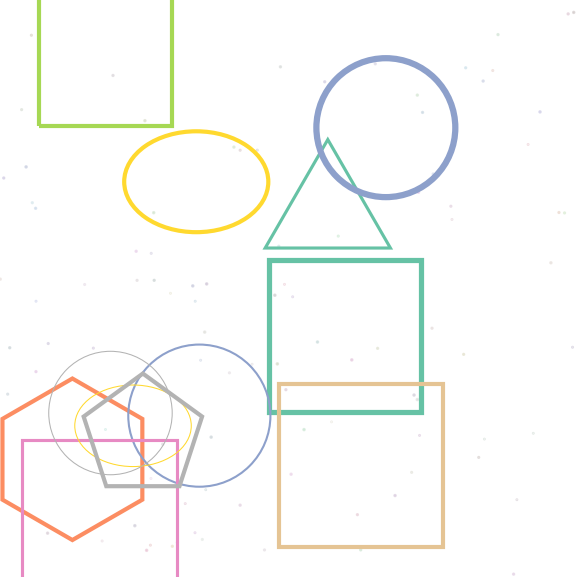[{"shape": "square", "thickness": 2.5, "radius": 0.66, "center": [0.597, 0.417]}, {"shape": "triangle", "thickness": 1.5, "radius": 0.63, "center": [0.568, 0.632]}, {"shape": "hexagon", "thickness": 2, "radius": 0.7, "center": [0.125, 0.204]}, {"shape": "circle", "thickness": 3, "radius": 0.6, "center": [0.668, 0.778]}, {"shape": "circle", "thickness": 1, "radius": 0.62, "center": [0.345, 0.279]}, {"shape": "square", "thickness": 1.5, "radius": 0.67, "center": [0.173, 0.103]}, {"shape": "square", "thickness": 2, "radius": 0.58, "center": [0.182, 0.897]}, {"shape": "oval", "thickness": 2, "radius": 0.62, "center": [0.34, 0.684]}, {"shape": "oval", "thickness": 0.5, "radius": 0.5, "center": [0.23, 0.262]}, {"shape": "square", "thickness": 2, "radius": 0.71, "center": [0.625, 0.193]}, {"shape": "circle", "thickness": 0.5, "radius": 0.53, "center": [0.191, 0.284]}, {"shape": "pentagon", "thickness": 2, "radius": 0.54, "center": [0.247, 0.244]}]